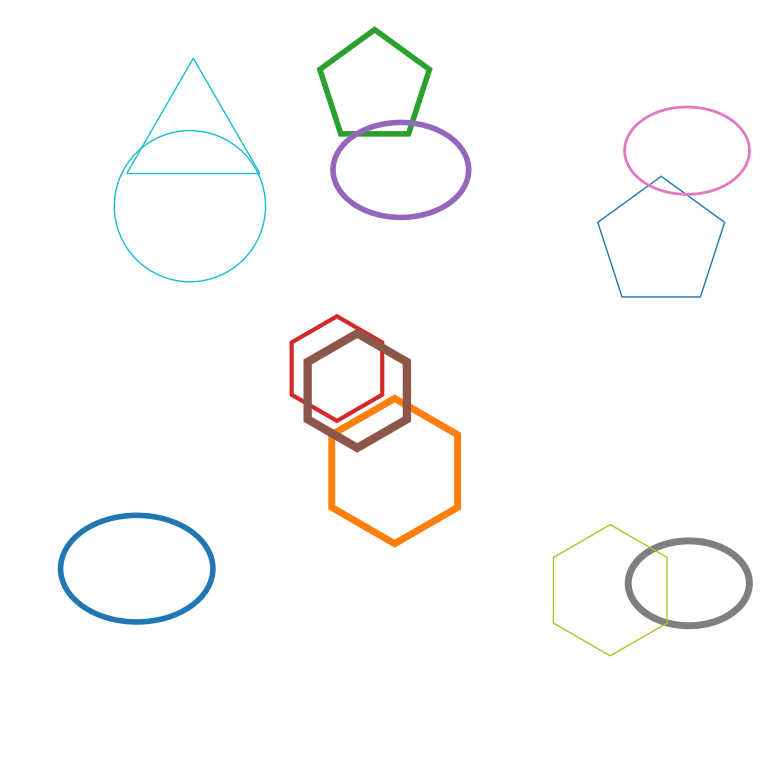[{"shape": "pentagon", "thickness": 0.5, "radius": 0.43, "center": [0.859, 0.684]}, {"shape": "oval", "thickness": 2, "radius": 0.49, "center": [0.178, 0.261]}, {"shape": "hexagon", "thickness": 2.5, "radius": 0.47, "center": [0.513, 0.388]}, {"shape": "pentagon", "thickness": 2, "radius": 0.37, "center": [0.487, 0.887]}, {"shape": "hexagon", "thickness": 1.5, "radius": 0.34, "center": [0.438, 0.521]}, {"shape": "oval", "thickness": 2, "radius": 0.44, "center": [0.521, 0.779]}, {"shape": "hexagon", "thickness": 3, "radius": 0.37, "center": [0.464, 0.493]}, {"shape": "oval", "thickness": 1, "radius": 0.41, "center": [0.892, 0.804]}, {"shape": "oval", "thickness": 2.5, "radius": 0.39, "center": [0.895, 0.242]}, {"shape": "hexagon", "thickness": 0.5, "radius": 0.43, "center": [0.793, 0.233]}, {"shape": "circle", "thickness": 0.5, "radius": 0.49, "center": [0.247, 0.732]}, {"shape": "triangle", "thickness": 0.5, "radius": 0.5, "center": [0.251, 0.825]}]